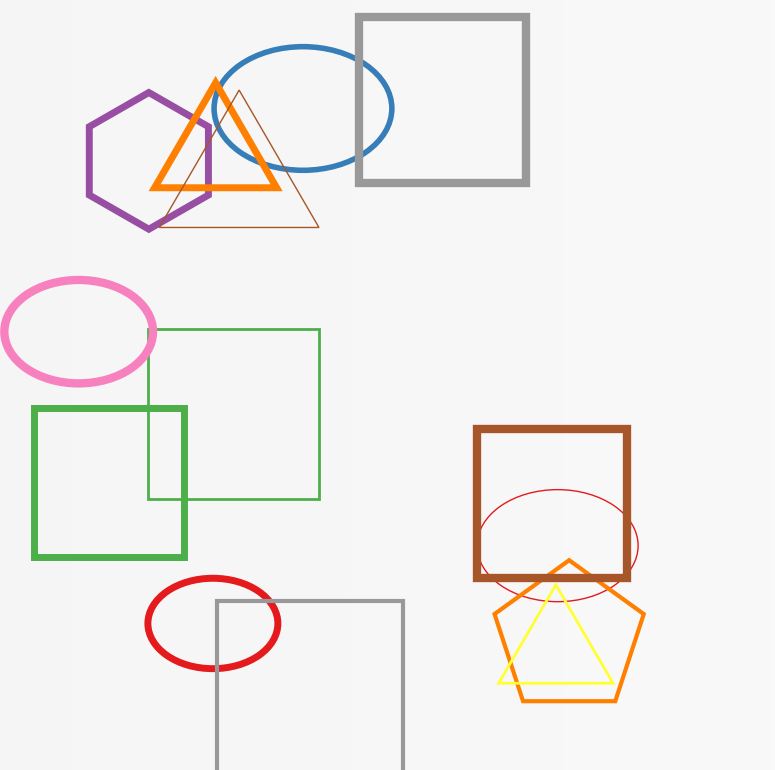[{"shape": "oval", "thickness": 2.5, "radius": 0.42, "center": [0.275, 0.19]}, {"shape": "oval", "thickness": 0.5, "radius": 0.52, "center": [0.719, 0.291]}, {"shape": "oval", "thickness": 2, "radius": 0.57, "center": [0.391, 0.859]}, {"shape": "square", "thickness": 2.5, "radius": 0.49, "center": [0.14, 0.374]}, {"shape": "square", "thickness": 1, "radius": 0.55, "center": [0.301, 0.462]}, {"shape": "hexagon", "thickness": 2.5, "radius": 0.44, "center": [0.192, 0.791]}, {"shape": "pentagon", "thickness": 1.5, "radius": 0.51, "center": [0.734, 0.171]}, {"shape": "triangle", "thickness": 2.5, "radius": 0.45, "center": [0.278, 0.802]}, {"shape": "triangle", "thickness": 1, "radius": 0.43, "center": [0.717, 0.155]}, {"shape": "square", "thickness": 3, "radius": 0.48, "center": [0.712, 0.346]}, {"shape": "triangle", "thickness": 0.5, "radius": 0.59, "center": [0.309, 0.764]}, {"shape": "oval", "thickness": 3, "radius": 0.48, "center": [0.102, 0.569]}, {"shape": "square", "thickness": 1.5, "radius": 0.6, "center": [0.4, 0.1]}, {"shape": "square", "thickness": 3, "radius": 0.54, "center": [0.571, 0.87]}]